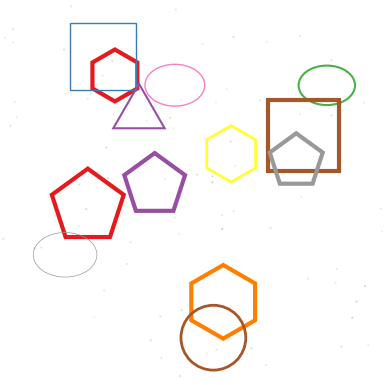[{"shape": "hexagon", "thickness": 3, "radius": 0.34, "center": [0.298, 0.804]}, {"shape": "pentagon", "thickness": 3, "radius": 0.49, "center": [0.228, 0.464]}, {"shape": "square", "thickness": 1, "radius": 0.43, "center": [0.268, 0.853]}, {"shape": "oval", "thickness": 1.5, "radius": 0.37, "center": [0.849, 0.778]}, {"shape": "triangle", "thickness": 1.5, "radius": 0.39, "center": [0.361, 0.705]}, {"shape": "pentagon", "thickness": 3, "radius": 0.41, "center": [0.402, 0.519]}, {"shape": "hexagon", "thickness": 3, "radius": 0.48, "center": [0.58, 0.216]}, {"shape": "hexagon", "thickness": 2, "radius": 0.37, "center": [0.6, 0.6]}, {"shape": "circle", "thickness": 2, "radius": 0.42, "center": [0.554, 0.123]}, {"shape": "square", "thickness": 3, "radius": 0.46, "center": [0.788, 0.649]}, {"shape": "oval", "thickness": 1, "radius": 0.39, "center": [0.454, 0.779]}, {"shape": "oval", "thickness": 0.5, "radius": 0.41, "center": [0.169, 0.338]}, {"shape": "pentagon", "thickness": 3, "radius": 0.36, "center": [0.769, 0.581]}]